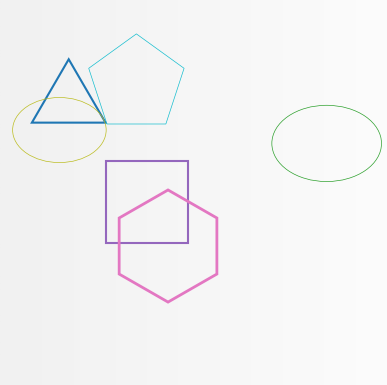[{"shape": "triangle", "thickness": 1.5, "radius": 0.55, "center": [0.177, 0.736]}, {"shape": "oval", "thickness": 0.5, "radius": 0.71, "center": [0.843, 0.627]}, {"shape": "square", "thickness": 1.5, "radius": 0.53, "center": [0.379, 0.474]}, {"shape": "hexagon", "thickness": 2, "radius": 0.73, "center": [0.434, 0.361]}, {"shape": "oval", "thickness": 0.5, "radius": 0.6, "center": [0.153, 0.662]}, {"shape": "pentagon", "thickness": 0.5, "radius": 0.65, "center": [0.352, 0.783]}]